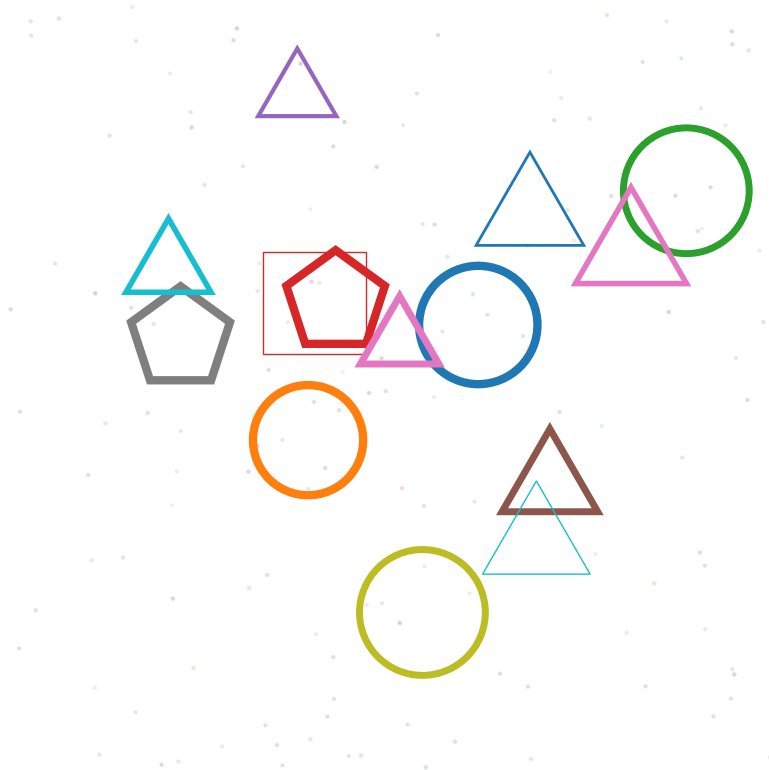[{"shape": "triangle", "thickness": 1, "radius": 0.4, "center": [0.688, 0.722]}, {"shape": "circle", "thickness": 3, "radius": 0.38, "center": [0.621, 0.578]}, {"shape": "circle", "thickness": 3, "radius": 0.36, "center": [0.4, 0.428]}, {"shape": "circle", "thickness": 2.5, "radius": 0.41, "center": [0.891, 0.752]}, {"shape": "pentagon", "thickness": 3, "radius": 0.34, "center": [0.436, 0.608]}, {"shape": "square", "thickness": 0.5, "radius": 0.33, "center": [0.408, 0.606]}, {"shape": "triangle", "thickness": 1.5, "radius": 0.29, "center": [0.386, 0.878]}, {"shape": "triangle", "thickness": 2.5, "radius": 0.36, "center": [0.714, 0.371]}, {"shape": "triangle", "thickness": 2.5, "radius": 0.29, "center": [0.519, 0.557]}, {"shape": "triangle", "thickness": 2, "radius": 0.42, "center": [0.819, 0.673]}, {"shape": "pentagon", "thickness": 3, "radius": 0.34, "center": [0.234, 0.561]}, {"shape": "circle", "thickness": 2.5, "radius": 0.41, "center": [0.549, 0.205]}, {"shape": "triangle", "thickness": 2, "radius": 0.32, "center": [0.219, 0.652]}, {"shape": "triangle", "thickness": 0.5, "radius": 0.4, "center": [0.697, 0.295]}]